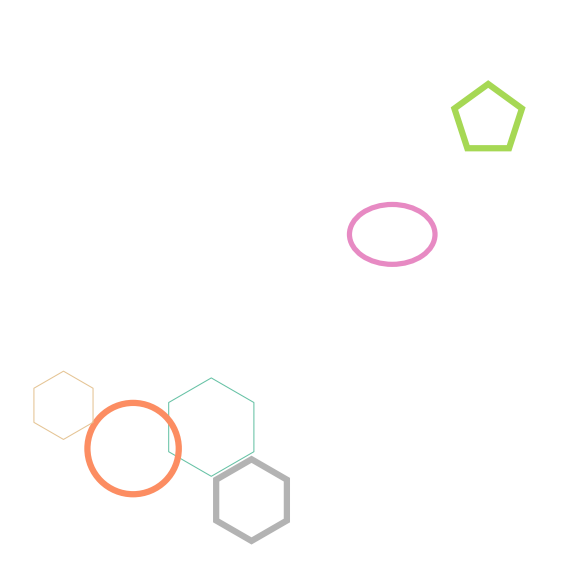[{"shape": "hexagon", "thickness": 0.5, "radius": 0.43, "center": [0.366, 0.26]}, {"shape": "circle", "thickness": 3, "radius": 0.4, "center": [0.23, 0.222]}, {"shape": "oval", "thickness": 2.5, "radius": 0.37, "center": [0.679, 0.593]}, {"shape": "pentagon", "thickness": 3, "radius": 0.31, "center": [0.845, 0.792]}, {"shape": "hexagon", "thickness": 0.5, "radius": 0.3, "center": [0.11, 0.297]}, {"shape": "hexagon", "thickness": 3, "radius": 0.35, "center": [0.436, 0.133]}]